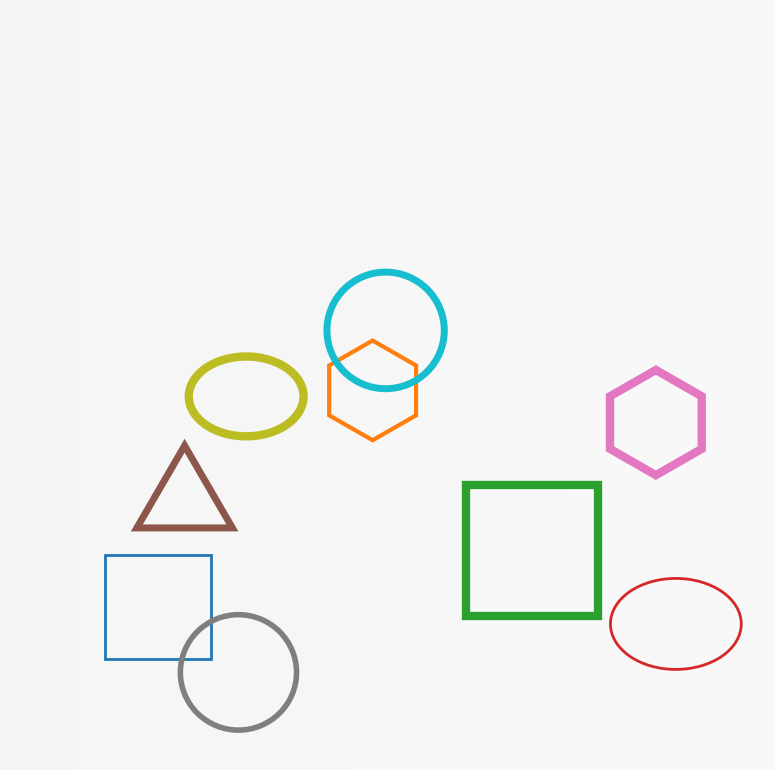[{"shape": "square", "thickness": 1, "radius": 0.34, "center": [0.204, 0.212]}, {"shape": "hexagon", "thickness": 1.5, "radius": 0.32, "center": [0.481, 0.493]}, {"shape": "square", "thickness": 3, "radius": 0.43, "center": [0.686, 0.285]}, {"shape": "oval", "thickness": 1, "radius": 0.42, "center": [0.872, 0.19]}, {"shape": "triangle", "thickness": 2.5, "radius": 0.36, "center": [0.238, 0.35]}, {"shape": "hexagon", "thickness": 3, "radius": 0.34, "center": [0.846, 0.451]}, {"shape": "circle", "thickness": 2, "radius": 0.37, "center": [0.308, 0.127]}, {"shape": "oval", "thickness": 3, "radius": 0.37, "center": [0.318, 0.485]}, {"shape": "circle", "thickness": 2.5, "radius": 0.38, "center": [0.498, 0.571]}]